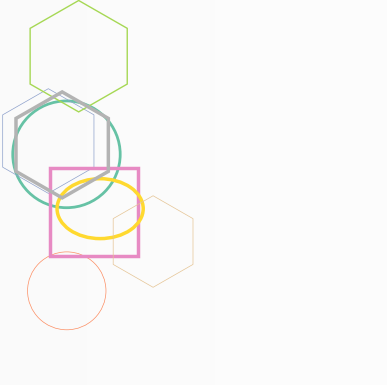[{"shape": "circle", "thickness": 2, "radius": 0.69, "center": [0.172, 0.599]}, {"shape": "circle", "thickness": 0.5, "radius": 0.51, "center": [0.172, 0.245]}, {"shape": "hexagon", "thickness": 0.5, "radius": 0.68, "center": [0.125, 0.634]}, {"shape": "square", "thickness": 2.5, "radius": 0.57, "center": [0.243, 0.45]}, {"shape": "hexagon", "thickness": 1, "radius": 0.72, "center": [0.203, 0.854]}, {"shape": "oval", "thickness": 2.5, "radius": 0.56, "center": [0.258, 0.458]}, {"shape": "hexagon", "thickness": 0.5, "radius": 0.59, "center": [0.395, 0.373]}, {"shape": "hexagon", "thickness": 2.5, "radius": 0.69, "center": [0.16, 0.624]}]